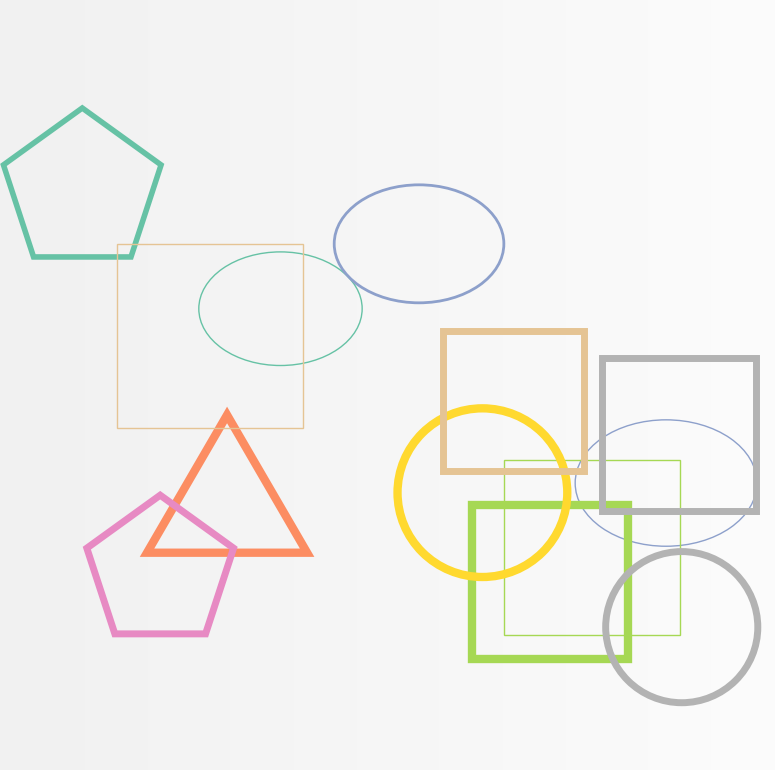[{"shape": "pentagon", "thickness": 2, "radius": 0.53, "center": [0.106, 0.753]}, {"shape": "oval", "thickness": 0.5, "radius": 0.53, "center": [0.362, 0.599]}, {"shape": "triangle", "thickness": 3, "radius": 0.6, "center": [0.293, 0.342]}, {"shape": "oval", "thickness": 1, "radius": 0.55, "center": [0.541, 0.683]}, {"shape": "oval", "thickness": 0.5, "radius": 0.59, "center": [0.859, 0.373]}, {"shape": "pentagon", "thickness": 2.5, "radius": 0.5, "center": [0.207, 0.257]}, {"shape": "square", "thickness": 0.5, "radius": 0.57, "center": [0.764, 0.289]}, {"shape": "square", "thickness": 3, "radius": 0.5, "center": [0.71, 0.244]}, {"shape": "circle", "thickness": 3, "radius": 0.55, "center": [0.622, 0.36]}, {"shape": "square", "thickness": 2.5, "radius": 0.46, "center": [0.662, 0.48]}, {"shape": "square", "thickness": 0.5, "radius": 0.6, "center": [0.271, 0.564]}, {"shape": "square", "thickness": 2.5, "radius": 0.5, "center": [0.876, 0.436]}, {"shape": "circle", "thickness": 2.5, "radius": 0.49, "center": [0.88, 0.186]}]